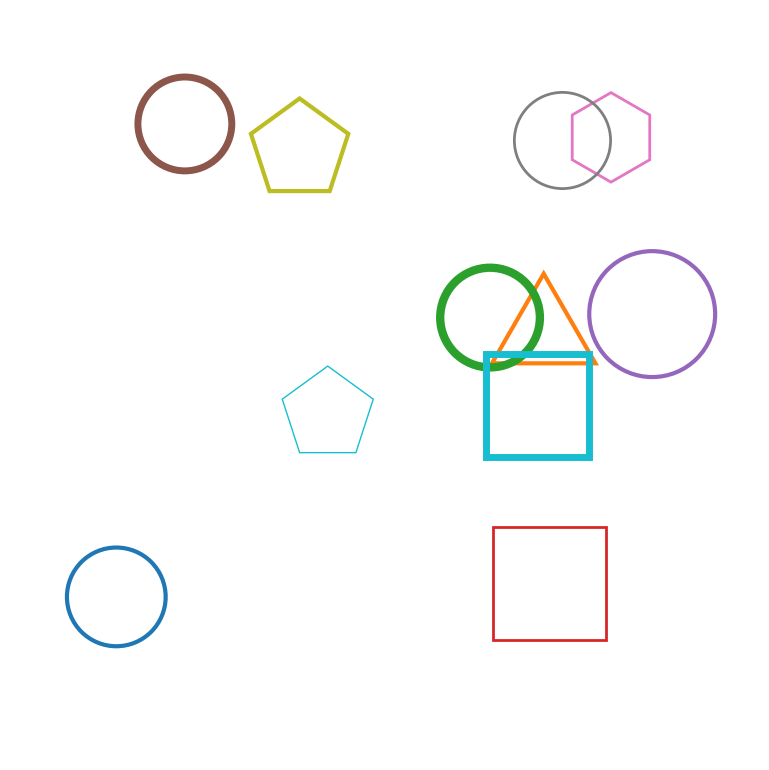[{"shape": "circle", "thickness": 1.5, "radius": 0.32, "center": [0.151, 0.225]}, {"shape": "triangle", "thickness": 1.5, "radius": 0.39, "center": [0.706, 0.567]}, {"shape": "circle", "thickness": 3, "radius": 0.32, "center": [0.636, 0.588]}, {"shape": "square", "thickness": 1, "radius": 0.37, "center": [0.714, 0.242]}, {"shape": "circle", "thickness": 1.5, "radius": 0.41, "center": [0.847, 0.592]}, {"shape": "circle", "thickness": 2.5, "radius": 0.3, "center": [0.24, 0.839]}, {"shape": "hexagon", "thickness": 1, "radius": 0.29, "center": [0.793, 0.822]}, {"shape": "circle", "thickness": 1, "radius": 0.31, "center": [0.73, 0.818]}, {"shape": "pentagon", "thickness": 1.5, "radius": 0.33, "center": [0.389, 0.806]}, {"shape": "square", "thickness": 2.5, "radius": 0.33, "center": [0.698, 0.473]}, {"shape": "pentagon", "thickness": 0.5, "radius": 0.31, "center": [0.426, 0.462]}]